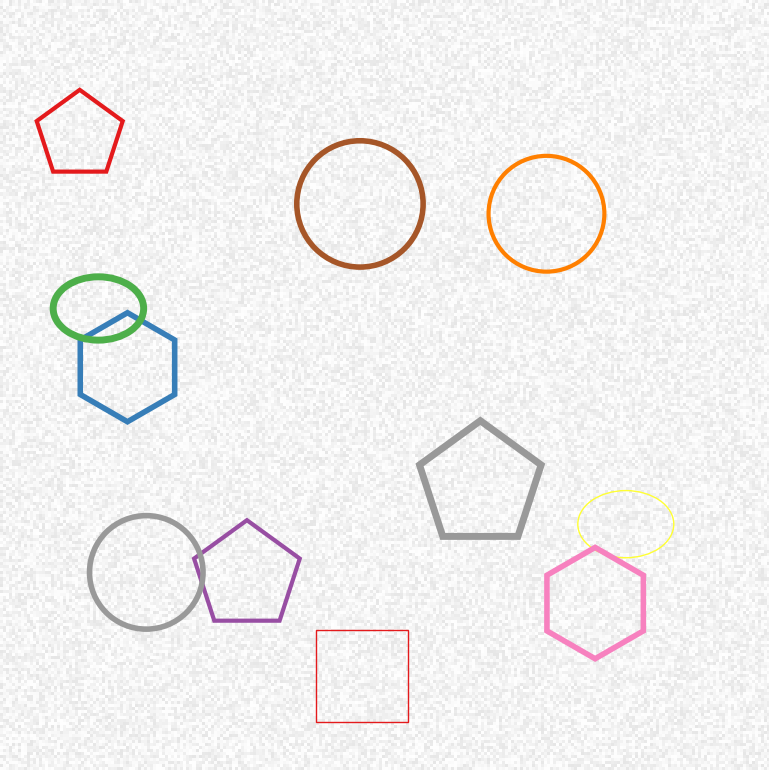[{"shape": "square", "thickness": 0.5, "radius": 0.3, "center": [0.47, 0.122]}, {"shape": "pentagon", "thickness": 1.5, "radius": 0.29, "center": [0.104, 0.825]}, {"shape": "hexagon", "thickness": 2, "radius": 0.35, "center": [0.166, 0.523]}, {"shape": "oval", "thickness": 2.5, "radius": 0.29, "center": [0.128, 0.599]}, {"shape": "pentagon", "thickness": 1.5, "radius": 0.36, "center": [0.321, 0.252]}, {"shape": "circle", "thickness": 1.5, "radius": 0.38, "center": [0.71, 0.722]}, {"shape": "oval", "thickness": 0.5, "radius": 0.31, "center": [0.813, 0.319]}, {"shape": "circle", "thickness": 2, "radius": 0.41, "center": [0.467, 0.735]}, {"shape": "hexagon", "thickness": 2, "radius": 0.36, "center": [0.773, 0.217]}, {"shape": "circle", "thickness": 2, "radius": 0.37, "center": [0.19, 0.257]}, {"shape": "pentagon", "thickness": 2.5, "radius": 0.42, "center": [0.624, 0.371]}]